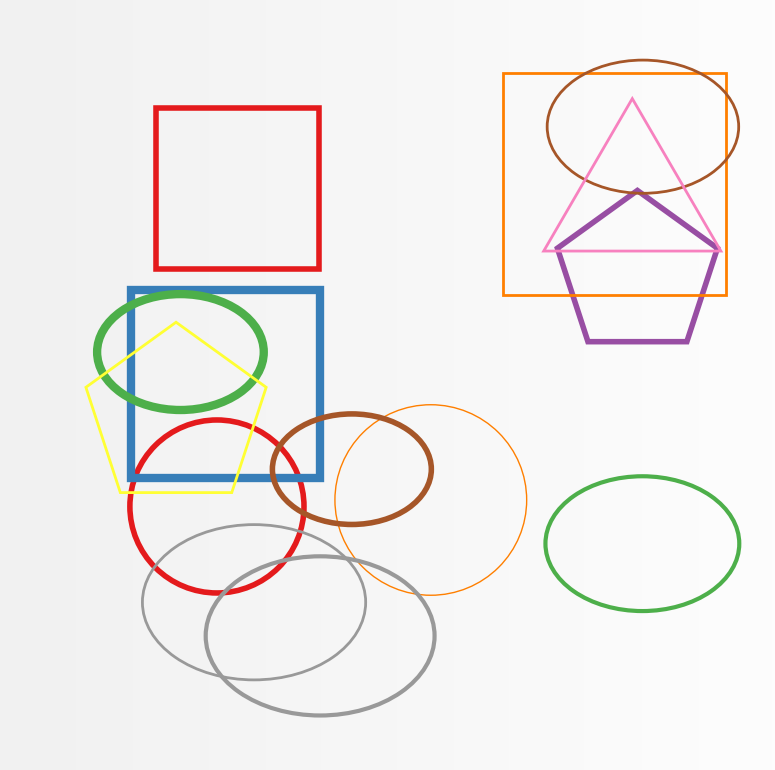[{"shape": "circle", "thickness": 2, "radius": 0.56, "center": [0.28, 0.342]}, {"shape": "square", "thickness": 2, "radius": 0.52, "center": [0.306, 0.755]}, {"shape": "square", "thickness": 3, "radius": 0.61, "center": [0.291, 0.502]}, {"shape": "oval", "thickness": 3, "radius": 0.54, "center": [0.233, 0.543]}, {"shape": "oval", "thickness": 1.5, "radius": 0.63, "center": [0.829, 0.294]}, {"shape": "pentagon", "thickness": 2, "radius": 0.54, "center": [0.822, 0.644]}, {"shape": "square", "thickness": 1, "radius": 0.72, "center": [0.793, 0.761]}, {"shape": "circle", "thickness": 0.5, "radius": 0.62, "center": [0.556, 0.351]}, {"shape": "pentagon", "thickness": 1, "radius": 0.61, "center": [0.227, 0.459]}, {"shape": "oval", "thickness": 1, "radius": 0.62, "center": [0.83, 0.835]}, {"shape": "oval", "thickness": 2, "radius": 0.51, "center": [0.454, 0.391]}, {"shape": "triangle", "thickness": 1, "radius": 0.66, "center": [0.816, 0.74]}, {"shape": "oval", "thickness": 1.5, "radius": 0.74, "center": [0.413, 0.174]}, {"shape": "oval", "thickness": 1, "radius": 0.72, "center": [0.328, 0.218]}]